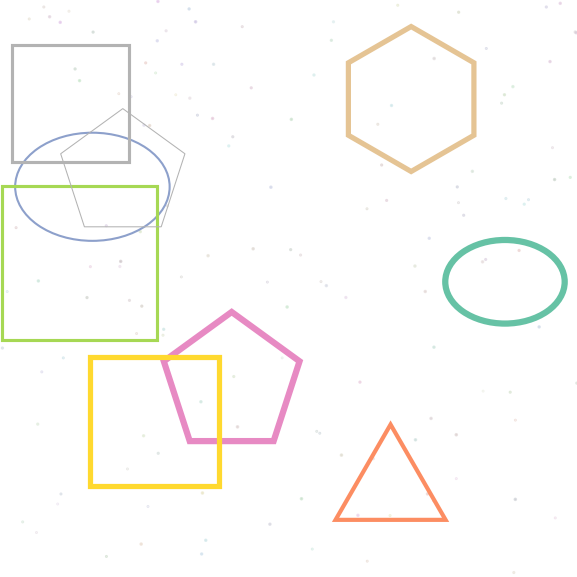[{"shape": "oval", "thickness": 3, "radius": 0.52, "center": [0.874, 0.511]}, {"shape": "triangle", "thickness": 2, "radius": 0.55, "center": [0.676, 0.154]}, {"shape": "oval", "thickness": 1, "radius": 0.67, "center": [0.16, 0.676]}, {"shape": "pentagon", "thickness": 3, "radius": 0.62, "center": [0.401, 0.335]}, {"shape": "square", "thickness": 1.5, "radius": 0.67, "center": [0.138, 0.544]}, {"shape": "square", "thickness": 2.5, "radius": 0.56, "center": [0.267, 0.269]}, {"shape": "hexagon", "thickness": 2.5, "radius": 0.63, "center": [0.712, 0.828]}, {"shape": "pentagon", "thickness": 0.5, "radius": 0.57, "center": [0.213, 0.698]}, {"shape": "square", "thickness": 1.5, "radius": 0.51, "center": [0.122, 0.819]}]